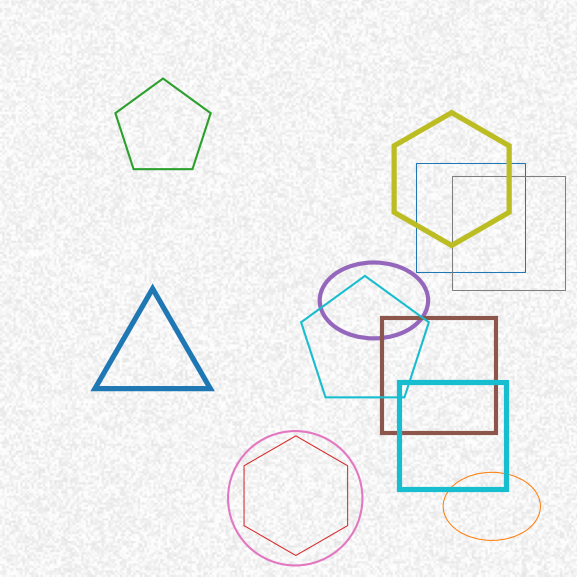[{"shape": "triangle", "thickness": 2.5, "radius": 0.58, "center": [0.264, 0.384]}, {"shape": "square", "thickness": 0.5, "radius": 0.47, "center": [0.815, 0.623]}, {"shape": "oval", "thickness": 0.5, "radius": 0.42, "center": [0.852, 0.122]}, {"shape": "pentagon", "thickness": 1, "radius": 0.43, "center": [0.282, 0.776]}, {"shape": "hexagon", "thickness": 0.5, "radius": 0.52, "center": [0.512, 0.141]}, {"shape": "oval", "thickness": 2, "radius": 0.47, "center": [0.647, 0.479]}, {"shape": "square", "thickness": 2, "radius": 0.49, "center": [0.76, 0.349]}, {"shape": "circle", "thickness": 1, "radius": 0.58, "center": [0.511, 0.136]}, {"shape": "square", "thickness": 0.5, "radius": 0.49, "center": [0.881, 0.595]}, {"shape": "hexagon", "thickness": 2.5, "radius": 0.58, "center": [0.782, 0.689]}, {"shape": "pentagon", "thickness": 1, "radius": 0.58, "center": [0.632, 0.405]}, {"shape": "square", "thickness": 2.5, "radius": 0.46, "center": [0.783, 0.244]}]